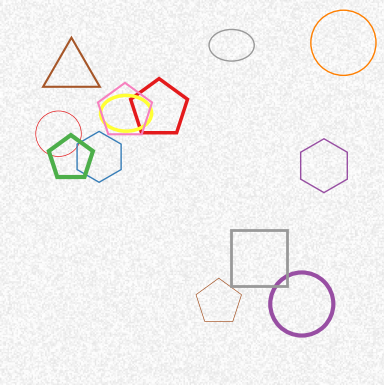[{"shape": "circle", "thickness": 0.5, "radius": 0.3, "center": [0.152, 0.653]}, {"shape": "pentagon", "thickness": 2.5, "radius": 0.39, "center": [0.413, 0.718]}, {"shape": "hexagon", "thickness": 1, "radius": 0.33, "center": [0.257, 0.593]}, {"shape": "pentagon", "thickness": 3, "radius": 0.3, "center": [0.184, 0.589]}, {"shape": "hexagon", "thickness": 1, "radius": 0.35, "center": [0.841, 0.57]}, {"shape": "circle", "thickness": 3, "radius": 0.41, "center": [0.784, 0.21]}, {"shape": "circle", "thickness": 1, "radius": 0.42, "center": [0.892, 0.889]}, {"shape": "oval", "thickness": 2.5, "radius": 0.33, "center": [0.328, 0.706]}, {"shape": "pentagon", "thickness": 0.5, "radius": 0.31, "center": [0.568, 0.215]}, {"shape": "triangle", "thickness": 1.5, "radius": 0.43, "center": [0.186, 0.817]}, {"shape": "pentagon", "thickness": 1.5, "radius": 0.37, "center": [0.325, 0.711]}, {"shape": "square", "thickness": 2, "radius": 0.36, "center": [0.673, 0.33]}, {"shape": "oval", "thickness": 1, "radius": 0.29, "center": [0.602, 0.882]}]